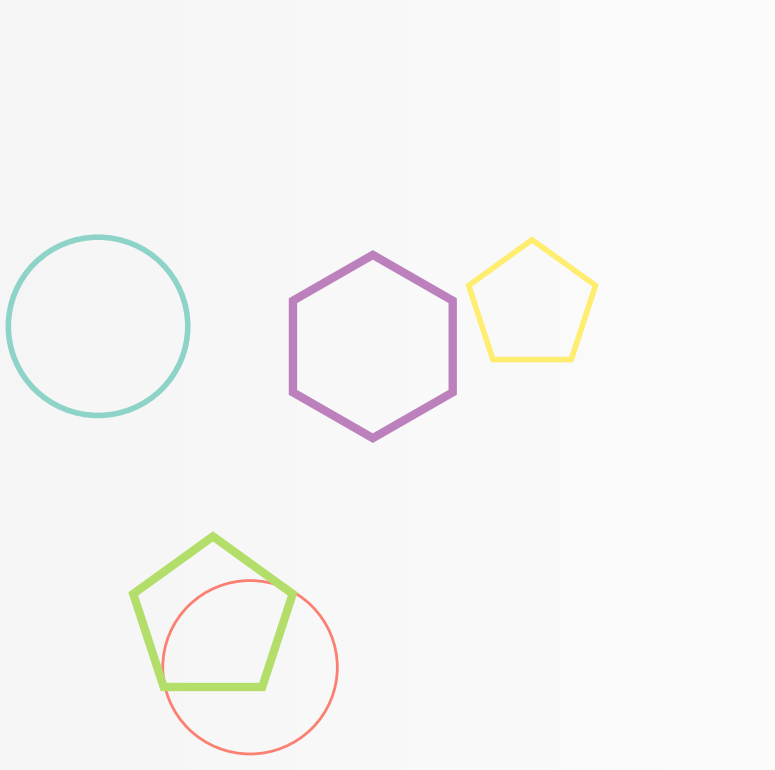[{"shape": "circle", "thickness": 2, "radius": 0.58, "center": [0.127, 0.576]}, {"shape": "circle", "thickness": 1, "radius": 0.56, "center": [0.323, 0.133]}, {"shape": "pentagon", "thickness": 3, "radius": 0.54, "center": [0.275, 0.195]}, {"shape": "hexagon", "thickness": 3, "radius": 0.6, "center": [0.481, 0.55]}, {"shape": "pentagon", "thickness": 2, "radius": 0.43, "center": [0.687, 0.603]}]